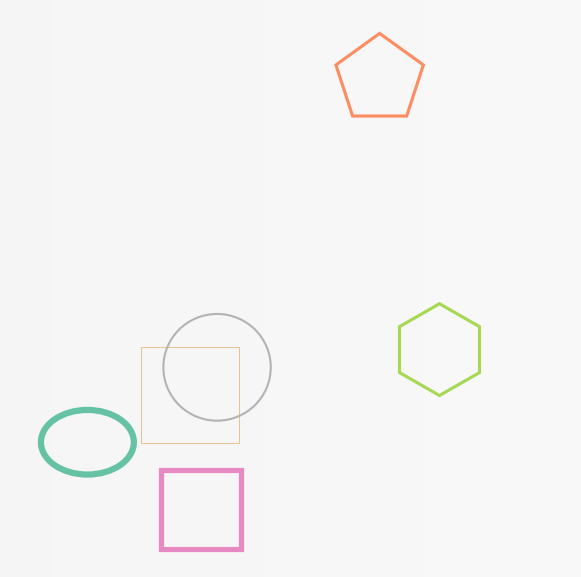[{"shape": "oval", "thickness": 3, "radius": 0.4, "center": [0.15, 0.233]}, {"shape": "pentagon", "thickness": 1.5, "radius": 0.4, "center": [0.653, 0.862]}, {"shape": "square", "thickness": 2.5, "radius": 0.34, "center": [0.346, 0.117]}, {"shape": "hexagon", "thickness": 1.5, "radius": 0.4, "center": [0.756, 0.394]}, {"shape": "square", "thickness": 0.5, "radius": 0.42, "center": [0.327, 0.315]}, {"shape": "circle", "thickness": 1, "radius": 0.46, "center": [0.373, 0.363]}]